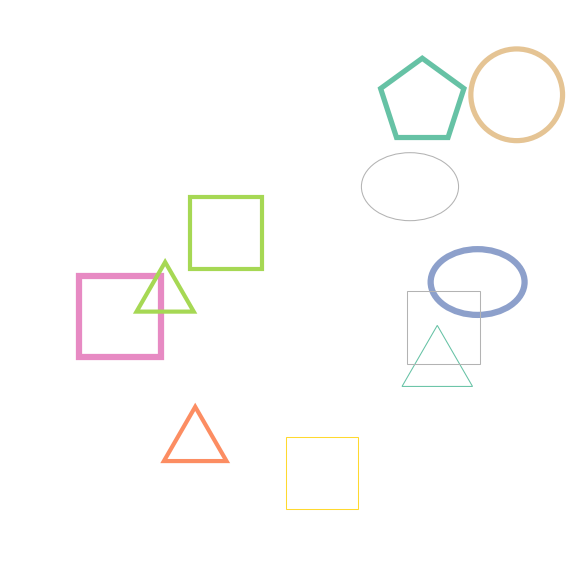[{"shape": "pentagon", "thickness": 2.5, "radius": 0.38, "center": [0.731, 0.822]}, {"shape": "triangle", "thickness": 0.5, "radius": 0.35, "center": [0.757, 0.365]}, {"shape": "triangle", "thickness": 2, "radius": 0.31, "center": [0.338, 0.232]}, {"shape": "oval", "thickness": 3, "radius": 0.41, "center": [0.827, 0.511]}, {"shape": "square", "thickness": 3, "radius": 0.35, "center": [0.208, 0.451]}, {"shape": "square", "thickness": 2, "radius": 0.31, "center": [0.391, 0.596]}, {"shape": "triangle", "thickness": 2, "radius": 0.29, "center": [0.286, 0.488]}, {"shape": "square", "thickness": 0.5, "radius": 0.31, "center": [0.557, 0.18]}, {"shape": "circle", "thickness": 2.5, "radius": 0.4, "center": [0.895, 0.835]}, {"shape": "oval", "thickness": 0.5, "radius": 0.42, "center": [0.71, 0.676]}, {"shape": "square", "thickness": 0.5, "radius": 0.31, "center": [0.768, 0.432]}]